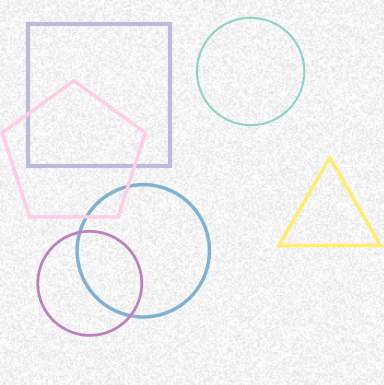[{"shape": "circle", "thickness": 1.5, "radius": 0.7, "center": [0.651, 0.814]}, {"shape": "square", "thickness": 3, "radius": 0.92, "center": [0.258, 0.754]}, {"shape": "circle", "thickness": 2.5, "radius": 0.86, "center": [0.372, 0.349]}, {"shape": "pentagon", "thickness": 2.5, "radius": 0.98, "center": [0.192, 0.595]}, {"shape": "circle", "thickness": 2, "radius": 0.68, "center": [0.233, 0.264]}, {"shape": "triangle", "thickness": 2.5, "radius": 0.76, "center": [0.856, 0.439]}]